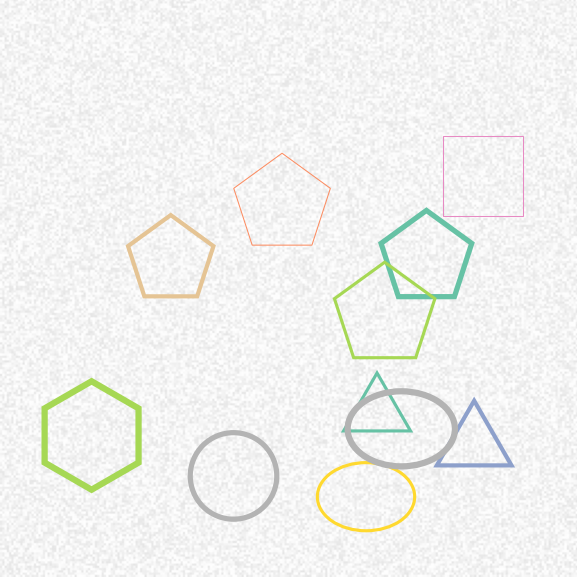[{"shape": "triangle", "thickness": 1.5, "radius": 0.33, "center": [0.653, 0.286]}, {"shape": "pentagon", "thickness": 2.5, "radius": 0.41, "center": [0.738, 0.552]}, {"shape": "pentagon", "thickness": 0.5, "radius": 0.44, "center": [0.488, 0.646]}, {"shape": "triangle", "thickness": 2, "radius": 0.37, "center": [0.821, 0.231]}, {"shape": "square", "thickness": 0.5, "radius": 0.34, "center": [0.836, 0.694]}, {"shape": "pentagon", "thickness": 1.5, "radius": 0.46, "center": [0.666, 0.454]}, {"shape": "hexagon", "thickness": 3, "radius": 0.47, "center": [0.159, 0.245]}, {"shape": "oval", "thickness": 1.5, "radius": 0.42, "center": [0.634, 0.139]}, {"shape": "pentagon", "thickness": 2, "radius": 0.39, "center": [0.296, 0.549]}, {"shape": "circle", "thickness": 2.5, "radius": 0.37, "center": [0.404, 0.175]}, {"shape": "oval", "thickness": 3, "radius": 0.46, "center": [0.695, 0.257]}]